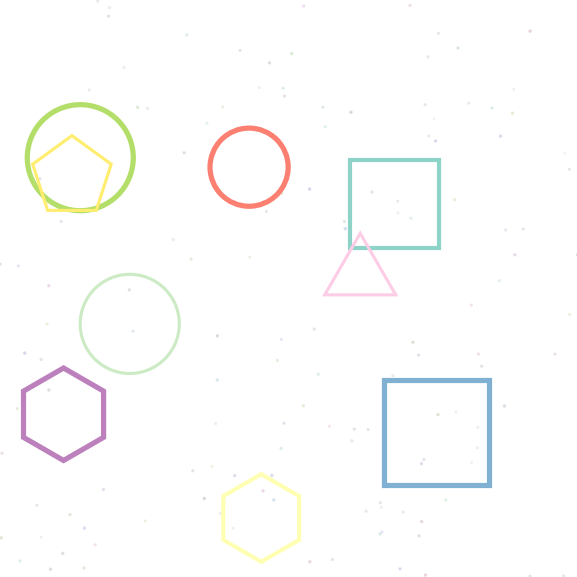[{"shape": "square", "thickness": 2, "radius": 0.38, "center": [0.683, 0.646]}, {"shape": "hexagon", "thickness": 2, "radius": 0.38, "center": [0.452, 0.102]}, {"shape": "circle", "thickness": 2.5, "radius": 0.34, "center": [0.431, 0.71]}, {"shape": "square", "thickness": 2.5, "radius": 0.46, "center": [0.756, 0.25]}, {"shape": "circle", "thickness": 2.5, "radius": 0.46, "center": [0.139, 0.726]}, {"shape": "triangle", "thickness": 1.5, "radius": 0.35, "center": [0.624, 0.524]}, {"shape": "hexagon", "thickness": 2.5, "radius": 0.4, "center": [0.11, 0.282]}, {"shape": "circle", "thickness": 1.5, "radius": 0.43, "center": [0.225, 0.438]}, {"shape": "pentagon", "thickness": 1.5, "radius": 0.36, "center": [0.125, 0.693]}]